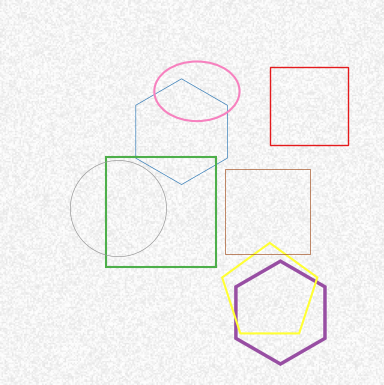[{"shape": "square", "thickness": 1, "radius": 0.51, "center": [0.803, 0.725]}, {"shape": "hexagon", "thickness": 0.5, "radius": 0.69, "center": [0.472, 0.658]}, {"shape": "square", "thickness": 1.5, "radius": 0.72, "center": [0.418, 0.449]}, {"shape": "hexagon", "thickness": 2.5, "radius": 0.67, "center": [0.728, 0.188]}, {"shape": "pentagon", "thickness": 1.5, "radius": 0.65, "center": [0.701, 0.239]}, {"shape": "square", "thickness": 0.5, "radius": 0.55, "center": [0.694, 0.45]}, {"shape": "oval", "thickness": 1.5, "radius": 0.55, "center": [0.512, 0.763]}, {"shape": "circle", "thickness": 0.5, "radius": 0.62, "center": [0.308, 0.458]}]